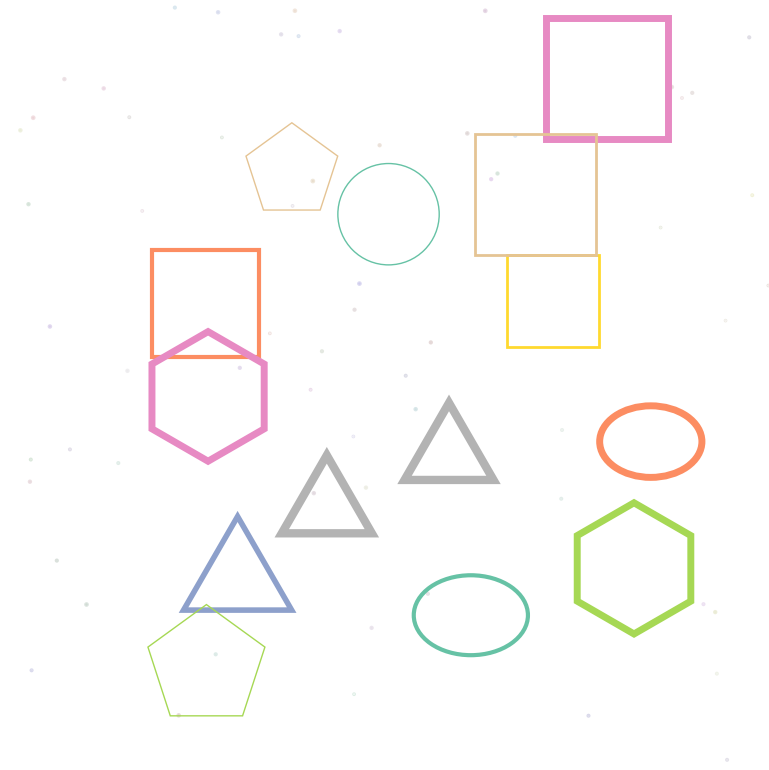[{"shape": "circle", "thickness": 0.5, "radius": 0.33, "center": [0.505, 0.722]}, {"shape": "oval", "thickness": 1.5, "radius": 0.37, "center": [0.611, 0.201]}, {"shape": "oval", "thickness": 2.5, "radius": 0.33, "center": [0.845, 0.426]}, {"shape": "square", "thickness": 1.5, "radius": 0.35, "center": [0.267, 0.606]}, {"shape": "triangle", "thickness": 2, "radius": 0.41, "center": [0.309, 0.248]}, {"shape": "square", "thickness": 2.5, "radius": 0.39, "center": [0.788, 0.898]}, {"shape": "hexagon", "thickness": 2.5, "radius": 0.42, "center": [0.27, 0.485]}, {"shape": "hexagon", "thickness": 2.5, "radius": 0.43, "center": [0.823, 0.262]}, {"shape": "pentagon", "thickness": 0.5, "radius": 0.4, "center": [0.268, 0.135]}, {"shape": "square", "thickness": 1, "radius": 0.3, "center": [0.718, 0.609]}, {"shape": "pentagon", "thickness": 0.5, "radius": 0.31, "center": [0.379, 0.778]}, {"shape": "square", "thickness": 1, "radius": 0.39, "center": [0.696, 0.747]}, {"shape": "triangle", "thickness": 3, "radius": 0.34, "center": [0.424, 0.341]}, {"shape": "triangle", "thickness": 3, "radius": 0.33, "center": [0.583, 0.41]}]